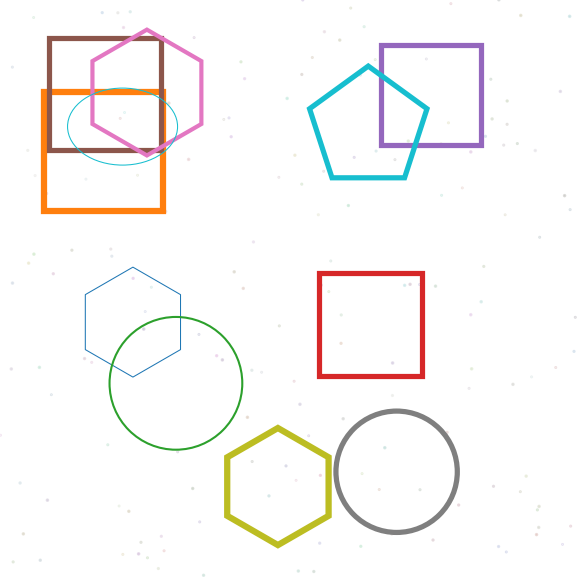[{"shape": "hexagon", "thickness": 0.5, "radius": 0.48, "center": [0.23, 0.441]}, {"shape": "square", "thickness": 3, "radius": 0.51, "center": [0.179, 0.737]}, {"shape": "circle", "thickness": 1, "radius": 0.57, "center": [0.305, 0.335]}, {"shape": "square", "thickness": 2.5, "radius": 0.45, "center": [0.642, 0.437]}, {"shape": "square", "thickness": 2.5, "radius": 0.43, "center": [0.746, 0.834]}, {"shape": "square", "thickness": 2.5, "radius": 0.49, "center": [0.181, 0.836]}, {"shape": "hexagon", "thickness": 2, "radius": 0.54, "center": [0.254, 0.839]}, {"shape": "circle", "thickness": 2.5, "radius": 0.53, "center": [0.687, 0.182]}, {"shape": "hexagon", "thickness": 3, "radius": 0.51, "center": [0.481, 0.157]}, {"shape": "pentagon", "thickness": 2.5, "radius": 0.53, "center": [0.638, 0.778]}, {"shape": "oval", "thickness": 0.5, "radius": 0.48, "center": [0.212, 0.78]}]